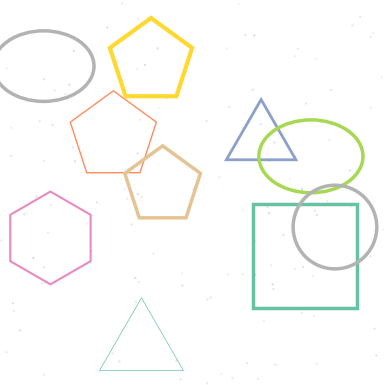[{"shape": "triangle", "thickness": 0.5, "radius": 0.63, "center": [0.367, 0.1]}, {"shape": "square", "thickness": 2.5, "radius": 0.68, "center": [0.793, 0.336]}, {"shape": "pentagon", "thickness": 1, "radius": 0.59, "center": [0.294, 0.646]}, {"shape": "triangle", "thickness": 2, "radius": 0.52, "center": [0.678, 0.637]}, {"shape": "hexagon", "thickness": 1.5, "radius": 0.6, "center": [0.131, 0.382]}, {"shape": "oval", "thickness": 2.5, "radius": 0.68, "center": [0.808, 0.594]}, {"shape": "pentagon", "thickness": 3, "radius": 0.56, "center": [0.392, 0.841]}, {"shape": "pentagon", "thickness": 2.5, "radius": 0.52, "center": [0.422, 0.518]}, {"shape": "oval", "thickness": 2.5, "radius": 0.65, "center": [0.113, 0.828]}, {"shape": "circle", "thickness": 2.5, "radius": 0.54, "center": [0.87, 0.41]}]